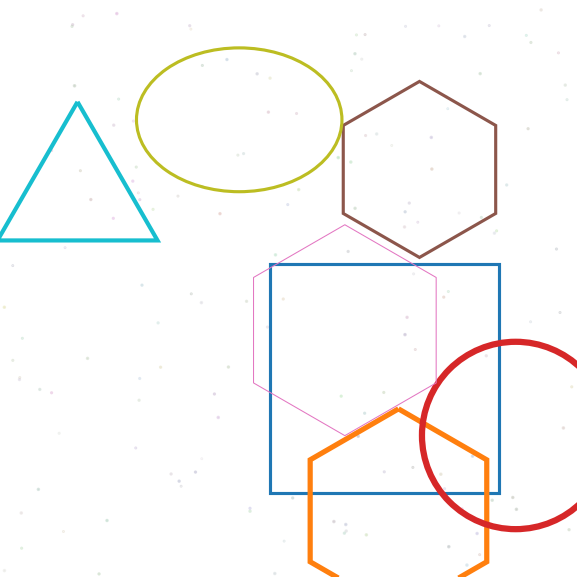[{"shape": "square", "thickness": 1.5, "radius": 0.99, "center": [0.665, 0.343]}, {"shape": "hexagon", "thickness": 2.5, "radius": 0.88, "center": [0.69, 0.115]}, {"shape": "circle", "thickness": 3, "radius": 0.81, "center": [0.893, 0.245]}, {"shape": "hexagon", "thickness": 1.5, "radius": 0.76, "center": [0.726, 0.706]}, {"shape": "hexagon", "thickness": 0.5, "radius": 0.91, "center": [0.597, 0.427]}, {"shape": "oval", "thickness": 1.5, "radius": 0.89, "center": [0.414, 0.792]}, {"shape": "triangle", "thickness": 2, "radius": 0.8, "center": [0.134, 0.663]}]